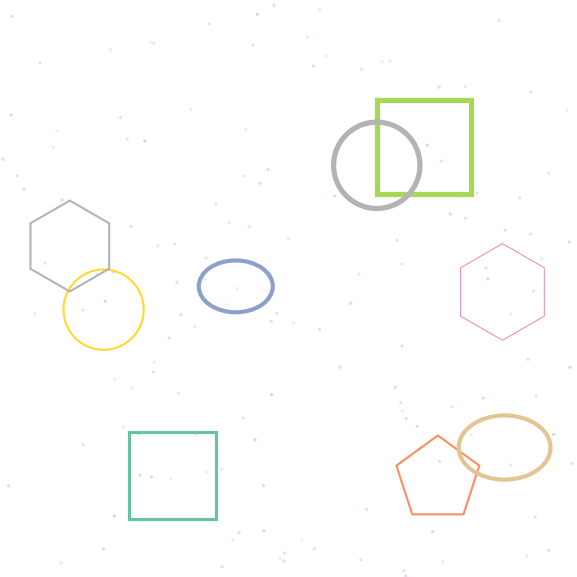[{"shape": "square", "thickness": 1.5, "radius": 0.38, "center": [0.299, 0.176]}, {"shape": "pentagon", "thickness": 1, "radius": 0.38, "center": [0.758, 0.17]}, {"shape": "oval", "thickness": 2, "radius": 0.32, "center": [0.408, 0.503]}, {"shape": "hexagon", "thickness": 0.5, "radius": 0.42, "center": [0.87, 0.494]}, {"shape": "square", "thickness": 2.5, "radius": 0.41, "center": [0.735, 0.745]}, {"shape": "circle", "thickness": 1, "radius": 0.35, "center": [0.179, 0.463]}, {"shape": "oval", "thickness": 2, "radius": 0.4, "center": [0.874, 0.224]}, {"shape": "hexagon", "thickness": 1, "radius": 0.39, "center": [0.121, 0.573]}, {"shape": "circle", "thickness": 2.5, "radius": 0.37, "center": [0.652, 0.713]}]